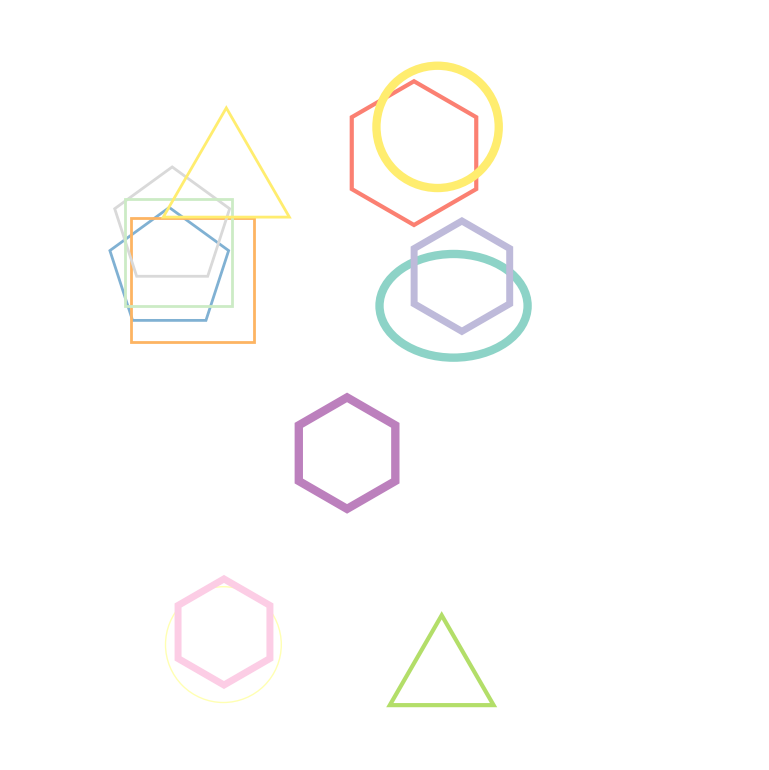[{"shape": "oval", "thickness": 3, "radius": 0.48, "center": [0.589, 0.603]}, {"shape": "circle", "thickness": 0.5, "radius": 0.38, "center": [0.29, 0.163]}, {"shape": "hexagon", "thickness": 2.5, "radius": 0.36, "center": [0.6, 0.641]}, {"shape": "hexagon", "thickness": 1.5, "radius": 0.47, "center": [0.538, 0.801]}, {"shape": "pentagon", "thickness": 1, "radius": 0.41, "center": [0.22, 0.65]}, {"shape": "square", "thickness": 1, "radius": 0.4, "center": [0.25, 0.636]}, {"shape": "triangle", "thickness": 1.5, "radius": 0.39, "center": [0.574, 0.123]}, {"shape": "hexagon", "thickness": 2.5, "radius": 0.34, "center": [0.291, 0.179]}, {"shape": "pentagon", "thickness": 1, "radius": 0.39, "center": [0.224, 0.705]}, {"shape": "hexagon", "thickness": 3, "radius": 0.36, "center": [0.451, 0.411]}, {"shape": "square", "thickness": 1, "radius": 0.35, "center": [0.232, 0.672]}, {"shape": "triangle", "thickness": 1, "radius": 0.47, "center": [0.294, 0.765]}, {"shape": "circle", "thickness": 3, "radius": 0.4, "center": [0.568, 0.835]}]